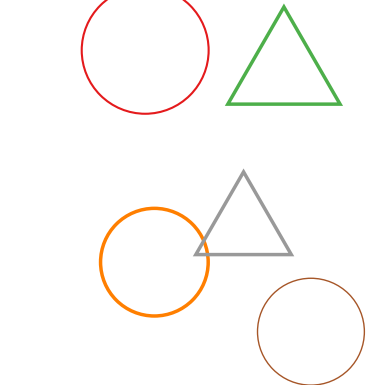[{"shape": "circle", "thickness": 1.5, "radius": 0.82, "center": [0.377, 0.869]}, {"shape": "triangle", "thickness": 2.5, "radius": 0.84, "center": [0.737, 0.814]}, {"shape": "circle", "thickness": 2.5, "radius": 0.7, "center": [0.401, 0.319]}, {"shape": "circle", "thickness": 1, "radius": 0.69, "center": [0.808, 0.138]}, {"shape": "triangle", "thickness": 2.5, "radius": 0.72, "center": [0.633, 0.41]}]